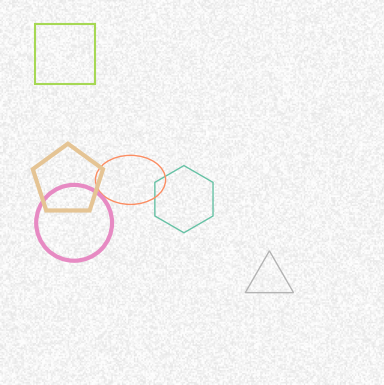[{"shape": "hexagon", "thickness": 1, "radius": 0.44, "center": [0.478, 0.483]}, {"shape": "oval", "thickness": 1, "radius": 0.46, "center": [0.339, 0.533]}, {"shape": "circle", "thickness": 3, "radius": 0.49, "center": [0.193, 0.421]}, {"shape": "square", "thickness": 1.5, "radius": 0.39, "center": [0.169, 0.86]}, {"shape": "pentagon", "thickness": 3, "radius": 0.48, "center": [0.176, 0.531]}, {"shape": "triangle", "thickness": 1, "radius": 0.36, "center": [0.7, 0.276]}]